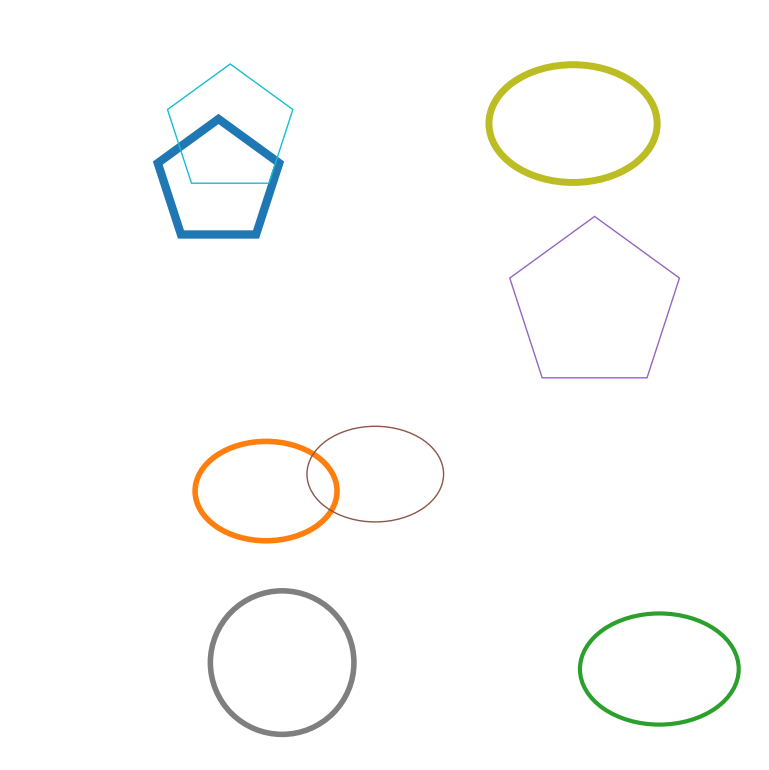[{"shape": "pentagon", "thickness": 3, "radius": 0.41, "center": [0.284, 0.763]}, {"shape": "oval", "thickness": 2, "radius": 0.46, "center": [0.346, 0.362]}, {"shape": "oval", "thickness": 1.5, "radius": 0.52, "center": [0.856, 0.131]}, {"shape": "pentagon", "thickness": 0.5, "radius": 0.58, "center": [0.772, 0.603]}, {"shape": "oval", "thickness": 0.5, "radius": 0.44, "center": [0.487, 0.384]}, {"shape": "circle", "thickness": 2, "radius": 0.47, "center": [0.366, 0.139]}, {"shape": "oval", "thickness": 2.5, "radius": 0.55, "center": [0.744, 0.84]}, {"shape": "pentagon", "thickness": 0.5, "radius": 0.43, "center": [0.299, 0.831]}]